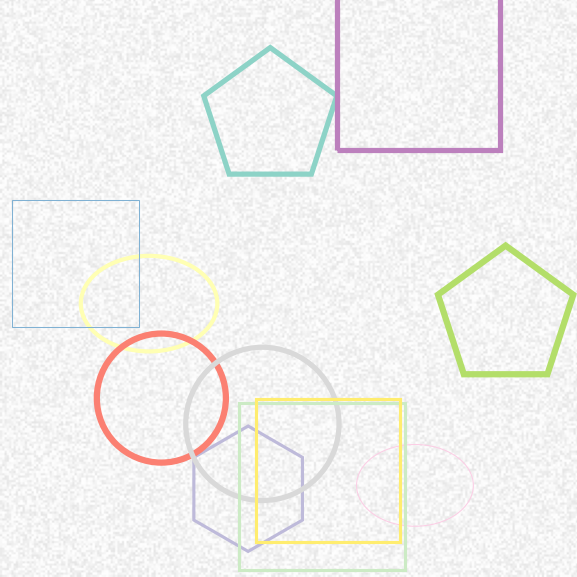[{"shape": "pentagon", "thickness": 2.5, "radius": 0.61, "center": [0.468, 0.796]}, {"shape": "oval", "thickness": 2, "radius": 0.59, "center": [0.258, 0.473]}, {"shape": "hexagon", "thickness": 1.5, "radius": 0.54, "center": [0.43, 0.153]}, {"shape": "circle", "thickness": 3, "radius": 0.56, "center": [0.279, 0.31]}, {"shape": "square", "thickness": 0.5, "radius": 0.55, "center": [0.131, 0.543]}, {"shape": "pentagon", "thickness": 3, "radius": 0.62, "center": [0.876, 0.451]}, {"shape": "oval", "thickness": 0.5, "radius": 0.51, "center": [0.719, 0.159]}, {"shape": "circle", "thickness": 2.5, "radius": 0.66, "center": [0.454, 0.265]}, {"shape": "square", "thickness": 2.5, "radius": 0.71, "center": [0.725, 0.88]}, {"shape": "square", "thickness": 1.5, "radius": 0.72, "center": [0.558, 0.157]}, {"shape": "square", "thickness": 1.5, "radius": 0.62, "center": [0.568, 0.184]}]